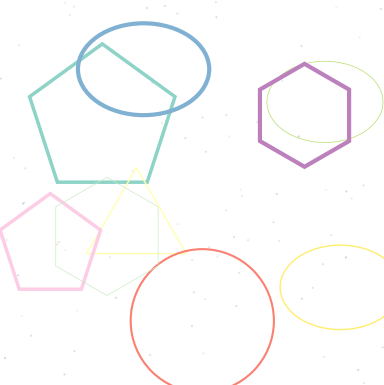[{"shape": "pentagon", "thickness": 2.5, "radius": 0.99, "center": [0.266, 0.687]}, {"shape": "triangle", "thickness": 1, "radius": 0.75, "center": [0.354, 0.416]}, {"shape": "circle", "thickness": 1.5, "radius": 0.93, "center": [0.525, 0.167]}, {"shape": "oval", "thickness": 3, "radius": 0.85, "center": [0.373, 0.82]}, {"shape": "oval", "thickness": 0.5, "radius": 0.75, "center": [0.844, 0.735]}, {"shape": "pentagon", "thickness": 2.5, "radius": 0.69, "center": [0.131, 0.36]}, {"shape": "hexagon", "thickness": 3, "radius": 0.67, "center": [0.791, 0.7]}, {"shape": "hexagon", "thickness": 0.5, "radius": 0.77, "center": [0.278, 0.386]}, {"shape": "oval", "thickness": 1, "radius": 0.78, "center": [0.884, 0.254]}]